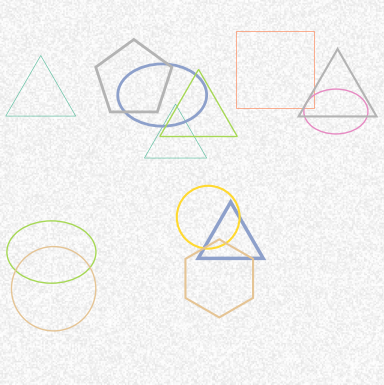[{"shape": "triangle", "thickness": 0.5, "radius": 0.52, "center": [0.106, 0.751]}, {"shape": "triangle", "thickness": 0.5, "radius": 0.47, "center": [0.456, 0.636]}, {"shape": "square", "thickness": 0.5, "radius": 0.5, "center": [0.714, 0.819]}, {"shape": "oval", "thickness": 2, "radius": 0.58, "center": [0.421, 0.753]}, {"shape": "triangle", "thickness": 2.5, "radius": 0.49, "center": [0.599, 0.378]}, {"shape": "oval", "thickness": 1, "radius": 0.42, "center": [0.872, 0.71]}, {"shape": "oval", "thickness": 1, "radius": 0.58, "center": [0.134, 0.345]}, {"shape": "triangle", "thickness": 1, "radius": 0.58, "center": [0.516, 0.704]}, {"shape": "circle", "thickness": 1.5, "radius": 0.41, "center": [0.541, 0.436]}, {"shape": "hexagon", "thickness": 1.5, "radius": 0.51, "center": [0.569, 0.277]}, {"shape": "circle", "thickness": 1, "radius": 0.55, "center": [0.139, 0.25]}, {"shape": "pentagon", "thickness": 2, "radius": 0.52, "center": [0.348, 0.793]}, {"shape": "triangle", "thickness": 1.5, "radius": 0.58, "center": [0.877, 0.756]}]